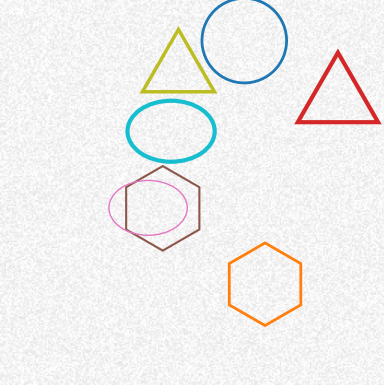[{"shape": "circle", "thickness": 2, "radius": 0.55, "center": [0.634, 0.895]}, {"shape": "hexagon", "thickness": 2, "radius": 0.54, "center": [0.688, 0.262]}, {"shape": "triangle", "thickness": 3, "radius": 0.6, "center": [0.878, 0.743]}, {"shape": "hexagon", "thickness": 1.5, "radius": 0.55, "center": [0.423, 0.459]}, {"shape": "oval", "thickness": 1, "radius": 0.51, "center": [0.385, 0.46]}, {"shape": "triangle", "thickness": 2.5, "radius": 0.54, "center": [0.463, 0.816]}, {"shape": "oval", "thickness": 3, "radius": 0.57, "center": [0.444, 0.659]}]